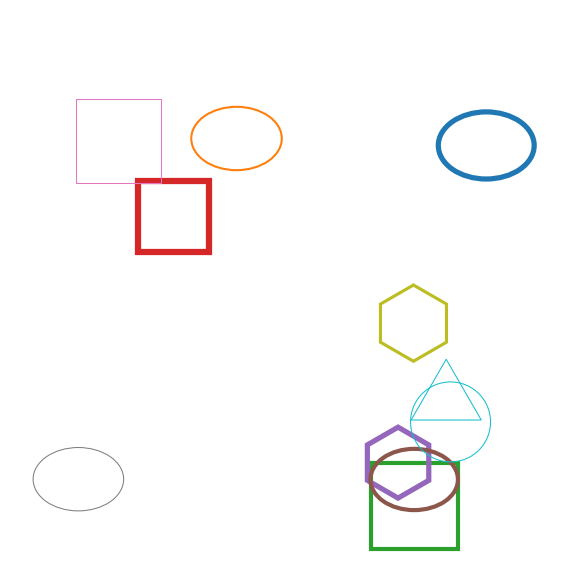[{"shape": "oval", "thickness": 2.5, "radius": 0.42, "center": [0.842, 0.747]}, {"shape": "oval", "thickness": 1, "radius": 0.39, "center": [0.41, 0.759]}, {"shape": "square", "thickness": 2, "radius": 0.37, "center": [0.718, 0.123]}, {"shape": "square", "thickness": 3, "radius": 0.31, "center": [0.3, 0.624]}, {"shape": "hexagon", "thickness": 2.5, "radius": 0.31, "center": [0.689, 0.198]}, {"shape": "oval", "thickness": 2, "radius": 0.38, "center": [0.717, 0.169]}, {"shape": "square", "thickness": 0.5, "radius": 0.37, "center": [0.205, 0.755]}, {"shape": "oval", "thickness": 0.5, "radius": 0.39, "center": [0.136, 0.169]}, {"shape": "hexagon", "thickness": 1.5, "radius": 0.33, "center": [0.716, 0.44]}, {"shape": "triangle", "thickness": 0.5, "radius": 0.35, "center": [0.773, 0.307]}, {"shape": "circle", "thickness": 0.5, "radius": 0.35, "center": [0.78, 0.269]}]